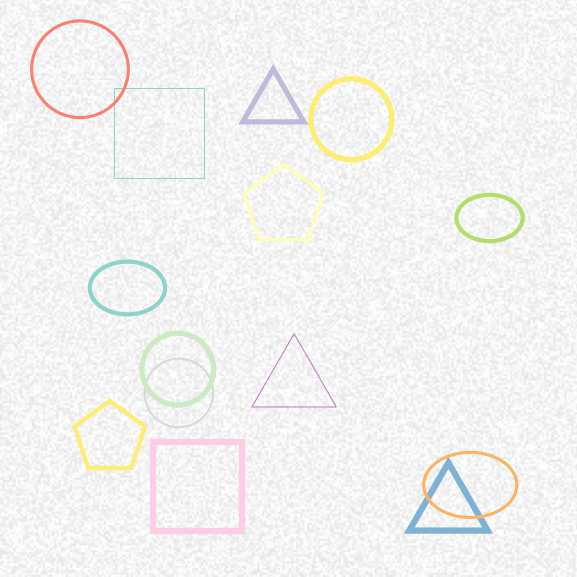[{"shape": "oval", "thickness": 2, "radius": 0.33, "center": [0.221, 0.5]}, {"shape": "square", "thickness": 0.5, "radius": 0.39, "center": [0.276, 0.769]}, {"shape": "pentagon", "thickness": 1.5, "radius": 0.36, "center": [0.491, 0.642]}, {"shape": "triangle", "thickness": 2.5, "radius": 0.31, "center": [0.473, 0.819]}, {"shape": "circle", "thickness": 1.5, "radius": 0.42, "center": [0.138, 0.879]}, {"shape": "triangle", "thickness": 3, "radius": 0.39, "center": [0.776, 0.12]}, {"shape": "oval", "thickness": 1.5, "radius": 0.4, "center": [0.814, 0.159]}, {"shape": "oval", "thickness": 2, "radius": 0.29, "center": [0.848, 0.622]}, {"shape": "square", "thickness": 3, "radius": 0.38, "center": [0.343, 0.156]}, {"shape": "circle", "thickness": 1, "radius": 0.3, "center": [0.31, 0.319]}, {"shape": "triangle", "thickness": 0.5, "radius": 0.42, "center": [0.509, 0.337]}, {"shape": "circle", "thickness": 2.5, "radius": 0.31, "center": [0.308, 0.36]}, {"shape": "circle", "thickness": 2.5, "radius": 0.35, "center": [0.608, 0.793]}, {"shape": "pentagon", "thickness": 2, "radius": 0.32, "center": [0.19, 0.241]}]